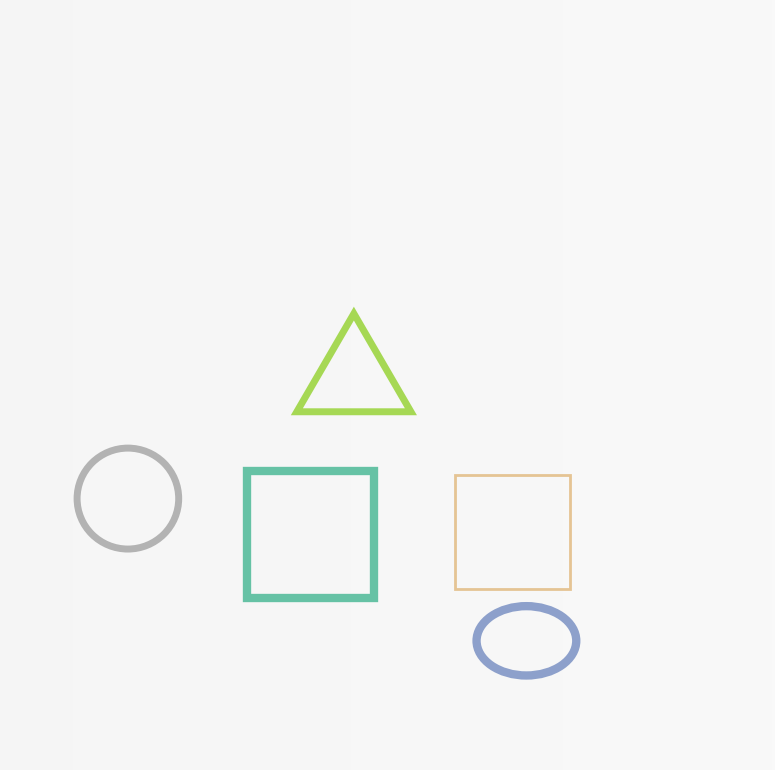[{"shape": "square", "thickness": 3, "radius": 0.41, "center": [0.401, 0.306]}, {"shape": "oval", "thickness": 3, "radius": 0.32, "center": [0.679, 0.168]}, {"shape": "triangle", "thickness": 2.5, "radius": 0.42, "center": [0.457, 0.508]}, {"shape": "square", "thickness": 1, "radius": 0.37, "center": [0.662, 0.309]}, {"shape": "circle", "thickness": 2.5, "radius": 0.33, "center": [0.165, 0.352]}]